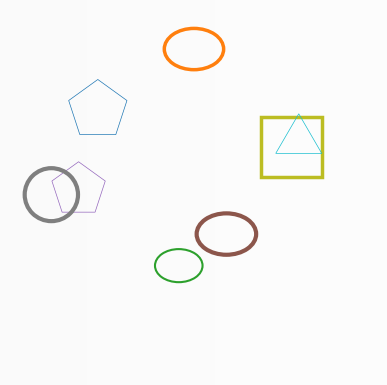[{"shape": "pentagon", "thickness": 0.5, "radius": 0.4, "center": [0.252, 0.714]}, {"shape": "oval", "thickness": 2.5, "radius": 0.38, "center": [0.501, 0.873]}, {"shape": "oval", "thickness": 1.5, "radius": 0.31, "center": [0.461, 0.31]}, {"shape": "pentagon", "thickness": 0.5, "radius": 0.36, "center": [0.203, 0.507]}, {"shape": "oval", "thickness": 3, "radius": 0.38, "center": [0.584, 0.392]}, {"shape": "circle", "thickness": 3, "radius": 0.34, "center": [0.133, 0.494]}, {"shape": "square", "thickness": 2.5, "radius": 0.39, "center": [0.753, 0.618]}, {"shape": "triangle", "thickness": 0.5, "radius": 0.34, "center": [0.771, 0.636]}]